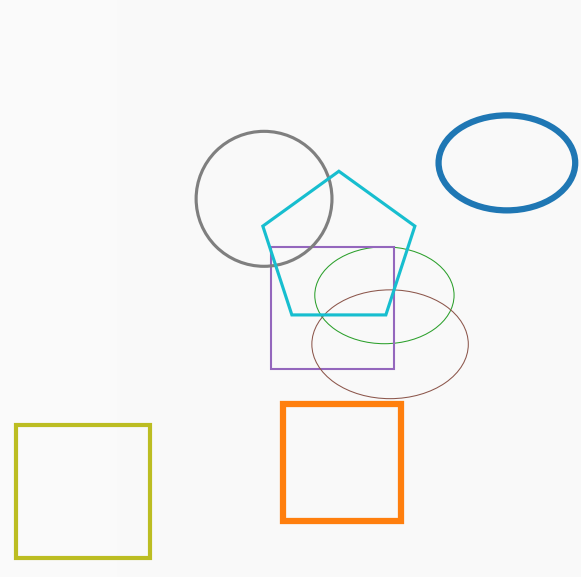[{"shape": "oval", "thickness": 3, "radius": 0.59, "center": [0.872, 0.717]}, {"shape": "square", "thickness": 3, "radius": 0.51, "center": [0.588, 0.198]}, {"shape": "oval", "thickness": 0.5, "radius": 0.6, "center": [0.661, 0.488]}, {"shape": "square", "thickness": 1, "radius": 0.53, "center": [0.572, 0.466]}, {"shape": "oval", "thickness": 0.5, "radius": 0.67, "center": [0.671, 0.403]}, {"shape": "circle", "thickness": 1.5, "radius": 0.58, "center": [0.454, 0.655]}, {"shape": "square", "thickness": 2, "radius": 0.58, "center": [0.143, 0.147]}, {"shape": "pentagon", "thickness": 1.5, "radius": 0.69, "center": [0.583, 0.565]}]